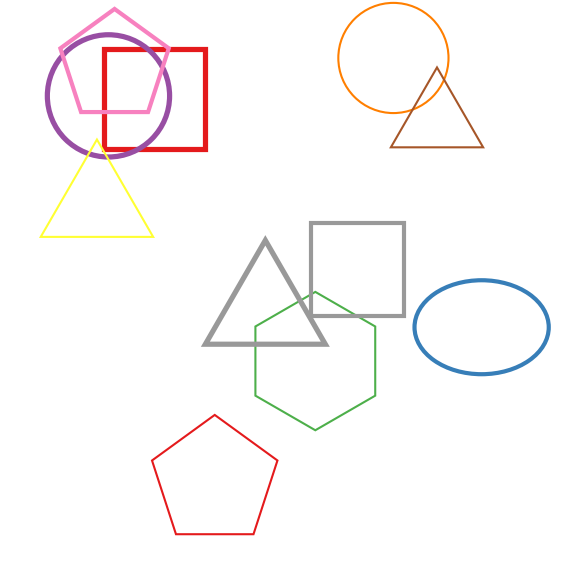[{"shape": "square", "thickness": 2.5, "radius": 0.44, "center": [0.268, 0.828]}, {"shape": "pentagon", "thickness": 1, "radius": 0.57, "center": [0.372, 0.166]}, {"shape": "oval", "thickness": 2, "radius": 0.58, "center": [0.834, 0.433]}, {"shape": "hexagon", "thickness": 1, "radius": 0.6, "center": [0.546, 0.374]}, {"shape": "circle", "thickness": 2.5, "radius": 0.53, "center": [0.188, 0.833]}, {"shape": "circle", "thickness": 1, "radius": 0.48, "center": [0.681, 0.899]}, {"shape": "triangle", "thickness": 1, "radius": 0.56, "center": [0.168, 0.645]}, {"shape": "triangle", "thickness": 1, "radius": 0.46, "center": [0.757, 0.79]}, {"shape": "pentagon", "thickness": 2, "radius": 0.49, "center": [0.198, 0.885]}, {"shape": "square", "thickness": 2, "radius": 0.4, "center": [0.619, 0.533]}, {"shape": "triangle", "thickness": 2.5, "radius": 0.6, "center": [0.459, 0.463]}]